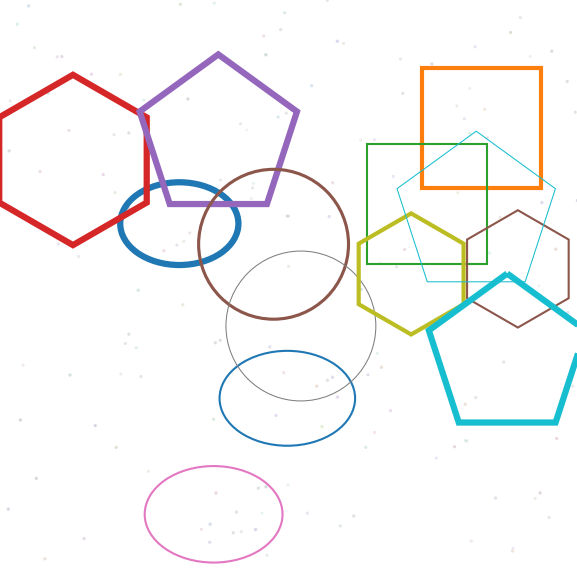[{"shape": "oval", "thickness": 1, "radius": 0.59, "center": [0.498, 0.309]}, {"shape": "oval", "thickness": 3, "radius": 0.51, "center": [0.311, 0.612]}, {"shape": "square", "thickness": 2, "radius": 0.52, "center": [0.834, 0.778]}, {"shape": "square", "thickness": 1, "radius": 0.52, "center": [0.739, 0.647]}, {"shape": "hexagon", "thickness": 3, "radius": 0.74, "center": [0.126, 0.722]}, {"shape": "pentagon", "thickness": 3, "radius": 0.72, "center": [0.378, 0.762]}, {"shape": "hexagon", "thickness": 1, "radius": 0.51, "center": [0.897, 0.534]}, {"shape": "circle", "thickness": 1.5, "radius": 0.65, "center": [0.474, 0.576]}, {"shape": "oval", "thickness": 1, "radius": 0.6, "center": [0.37, 0.109]}, {"shape": "circle", "thickness": 0.5, "radius": 0.65, "center": [0.521, 0.435]}, {"shape": "hexagon", "thickness": 2, "radius": 0.52, "center": [0.712, 0.525]}, {"shape": "pentagon", "thickness": 3, "radius": 0.71, "center": [0.878, 0.383]}, {"shape": "pentagon", "thickness": 0.5, "radius": 0.72, "center": [0.825, 0.628]}]